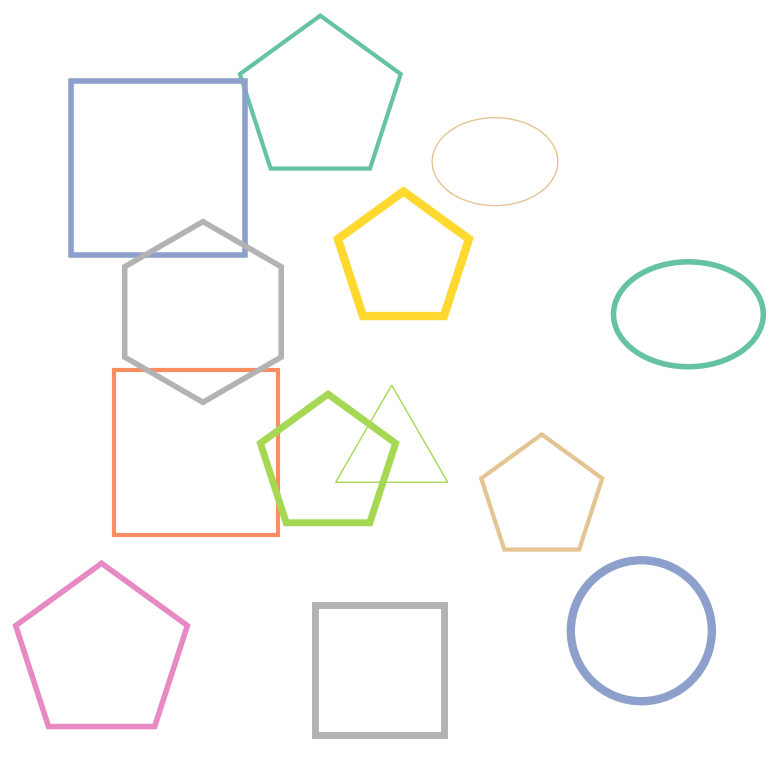[{"shape": "oval", "thickness": 2, "radius": 0.49, "center": [0.894, 0.592]}, {"shape": "pentagon", "thickness": 1.5, "radius": 0.55, "center": [0.416, 0.87]}, {"shape": "square", "thickness": 1.5, "radius": 0.53, "center": [0.255, 0.412]}, {"shape": "square", "thickness": 2, "radius": 0.57, "center": [0.205, 0.782]}, {"shape": "circle", "thickness": 3, "radius": 0.46, "center": [0.833, 0.181]}, {"shape": "pentagon", "thickness": 2, "radius": 0.59, "center": [0.132, 0.151]}, {"shape": "triangle", "thickness": 0.5, "radius": 0.42, "center": [0.509, 0.416]}, {"shape": "pentagon", "thickness": 2.5, "radius": 0.46, "center": [0.426, 0.396]}, {"shape": "pentagon", "thickness": 3, "radius": 0.45, "center": [0.524, 0.662]}, {"shape": "oval", "thickness": 0.5, "radius": 0.41, "center": [0.643, 0.79]}, {"shape": "pentagon", "thickness": 1.5, "radius": 0.41, "center": [0.704, 0.353]}, {"shape": "hexagon", "thickness": 2, "radius": 0.59, "center": [0.264, 0.595]}, {"shape": "square", "thickness": 2.5, "radius": 0.42, "center": [0.493, 0.13]}]